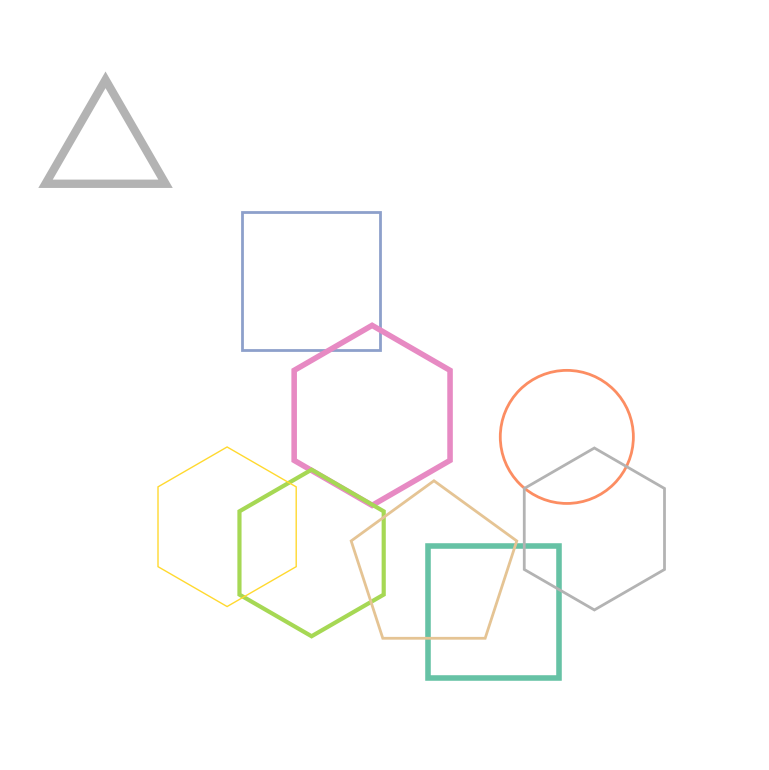[{"shape": "square", "thickness": 2, "radius": 0.43, "center": [0.641, 0.206]}, {"shape": "circle", "thickness": 1, "radius": 0.43, "center": [0.736, 0.433]}, {"shape": "square", "thickness": 1, "radius": 0.45, "center": [0.404, 0.635]}, {"shape": "hexagon", "thickness": 2, "radius": 0.58, "center": [0.483, 0.461]}, {"shape": "hexagon", "thickness": 1.5, "radius": 0.54, "center": [0.405, 0.282]}, {"shape": "hexagon", "thickness": 0.5, "radius": 0.52, "center": [0.295, 0.316]}, {"shape": "pentagon", "thickness": 1, "radius": 0.57, "center": [0.564, 0.263]}, {"shape": "triangle", "thickness": 3, "radius": 0.45, "center": [0.137, 0.806]}, {"shape": "hexagon", "thickness": 1, "radius": 0.53, "center": [0.772, 0.313]}]